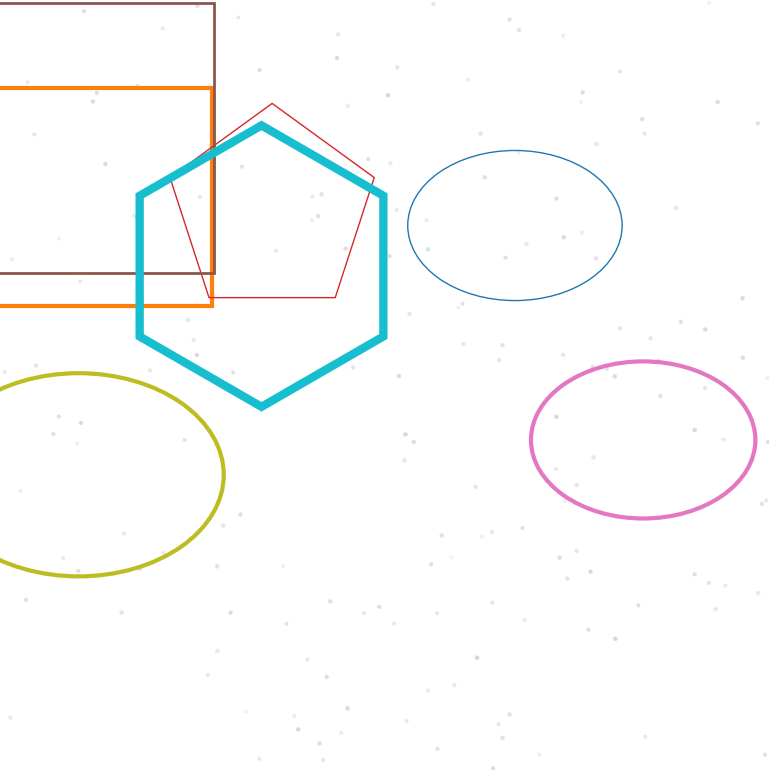[{"shape": "oval", "thickness": 0.5, "radius": 0.7, "center": [0.669, 0.707]}, {"shape": "square", "thickness": 1.5, "radius": 0.71, "center": [0.135, 0.744]}, {"shape": "pentagon", "thickness": 0.5, "radius": 0.7, "center": [0.353, 0.726]}, {"shape": "square", "thickness": 1, "radius": 0.88, "center": [0.102, 0.821]}, {"shape": "oval", "thickness": 1.5, "radius": 0.73, "center": [0.835, 0.429]}, {"shape": "oval", "thickness": 1.5, "radius": 0.94, "center": [0.102, 0.383]}, {"shape": "hexagon", "thickness": 3, "radius": 0.91, "center": [0.34, 0.654]}]